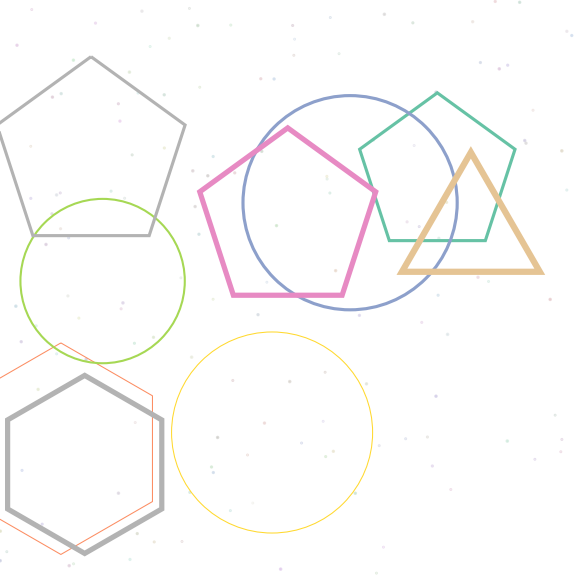[{"shape": "pentagon", "thickness": 1.5, "radius": 0.71, "center": [0.757, 0.697]}, {"shape": "hexagon", "thickness": 0.5, "radius": 0.92, "center": [0.105, 0.222]}, {"shape": "circle", "thickness": 1.5, "radius": 0.93, "center": [0.606, 0.648]}, {"shape": "pentagon", "thickness": 2.5, "radius": 0.8, "center": [0.498, 0.617]}, {"shape": "circle", "thickness": 1, "radius": 0.71, "center": [0.178, 0.512]}, {"shape": "circle", "thickness": 0.5, "radius": 0.87, "center": [0.471, 0.25]}, {"shape": "triangle", "thickness": 3, "radius": 0.69, "center": [0.815, 0.597]}, {"shape": "pentagon", "thickness": 1.5, "radius": 0.86, "center": [0.158, 0.73]}, {"shape": "hexagon", "thickness": 2.5, "radius": 0.77, "center": [0.147, 0.195]}]